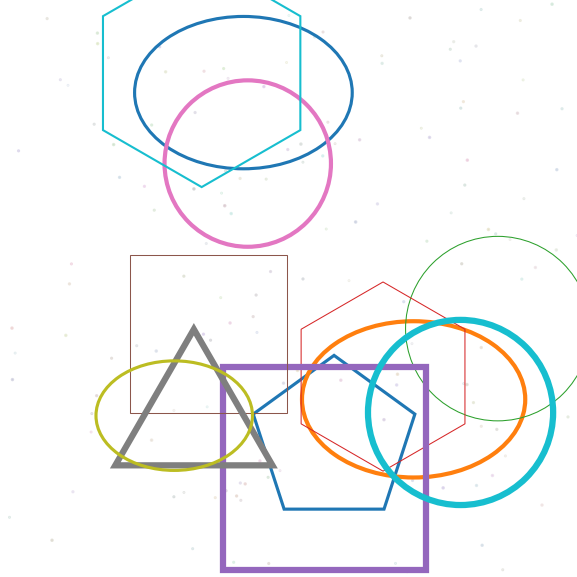[{"shape": "oval", "thickness": 1.5, "radius": 0.94, "center": [0.421, 0.839]}, {"shape": "pentagon", "thickness": 1.5, "radius": 0.74, "center": [0.578, 0.237]}, {"shape": "oval", "thickness": 2, "radius": 0.97, "center": [0.716, 0.308]}, {"shape": "circle", "thickness": 0.5, "radius": 0.8, "center": [0.862, 0.43]}, {"shape": "hexagon", "thickness": 0.5, "radius": 0.82, "center": [0.663, 0.347]}, {"shape": "square", "thickness": 3, "radius": 0.88, "center": [0.562, 0.187]}, {"shape": "square", "thickness": 0.5, "radius": 0.68, "center": [0.361, 0.421]}, {"shape": "circle", "thickness": 2, "radius": 0.72, "center": [0.429, 0.716]}, {"shape": "triangle", "thickness": 3, "radius": 0.79, "center": [0.336, 0.272]}, {"shape": "oval", "thickness": 1.5, "radius": 0.68, "center": [0.302, 0.279]}, {"shape": "hexagon", "thickness": 1, "radius": 0.99, "center": [0.349, 0.872]}, {"shape": "circle", "thickness": 3, "radius": 0.8, "center": [0.798, 0.285]}]